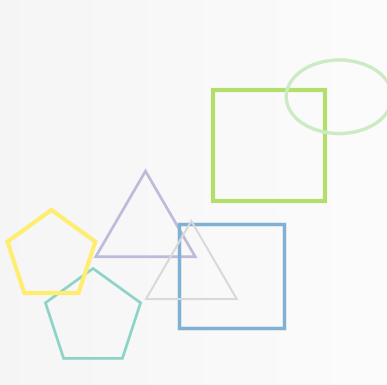[{"shape": "pentagon", "thickness": 2, "radius": 0.65, "center": [0.24, 0.174]}, {"shape": "triangle", "thickness": 2, "radius": 0.74, "center": [0.375, 0.407]}, {"shape": "square", "thickness": 2.5, "radius": 0.68, "center": [0.598, 0.282]}, {"shape": "square", "thickness": 3, "radius": 0.72, "center": [0.695, 0.623]}, {"shape": "triangle", "thickness": 1.5, "radius": 0.68, "center": [0.494, 0.291]}, {"shape": "oval", "thickness": 2.5, "radius": 0.68, "center": [0.875, 0.749]}, {"shape": "pentagon", "thickness": 3, "radius": 0.6, "center": [0.133, 0.335]}]